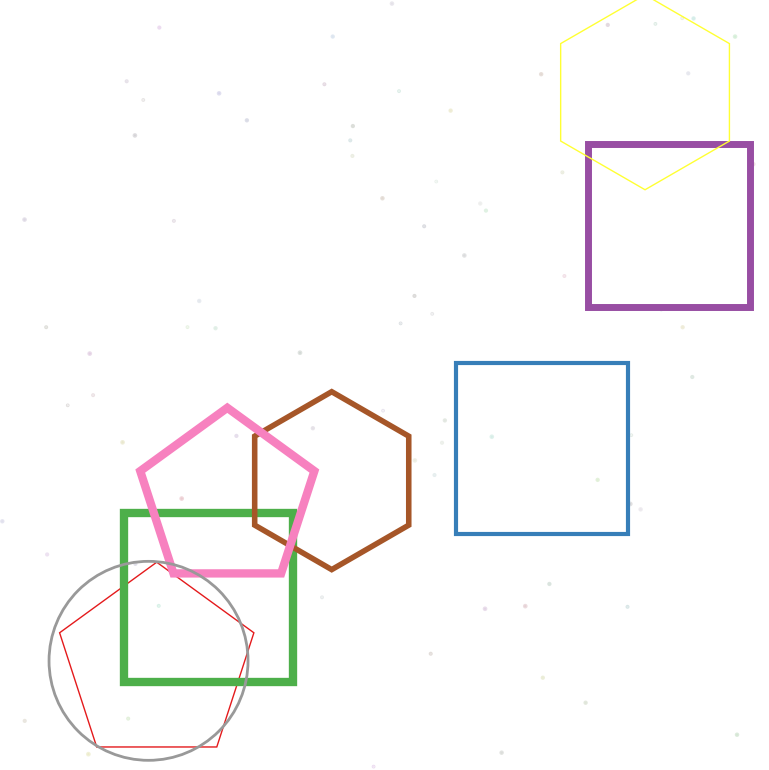[{"shape": "pentagon", "thickness": 0.5, "radius": 0.66, "center": [0.204, 0.137]}, {"shape": "square", "thickness": 1.5, "radius": 0.56, "center": [0.704, 0.417]}, {"shape": "square", "thickness": 3, "radius": 0.55, "center": [0.27, 0.224]}, {"shape": "square", "thickness": 2.5, "radius": 0.53, "center": [0.869, 0.707]}, {"shape": "hexagon", "thickness": 0.5, "radius": 0.63, "center": [0.838, 0.88]}, {"shape": "hexagon", "thickness": 2, "radius": 0.58, "center": [0.431, 0.376]}, {"shape": "pentagon", "thickness": 3, "radius": 0.59, "center": [0.295, 0.352]}, {"shape": "circle", "thickness": 1, "radius": 0.65, "center": [0.193, 0.142]}]